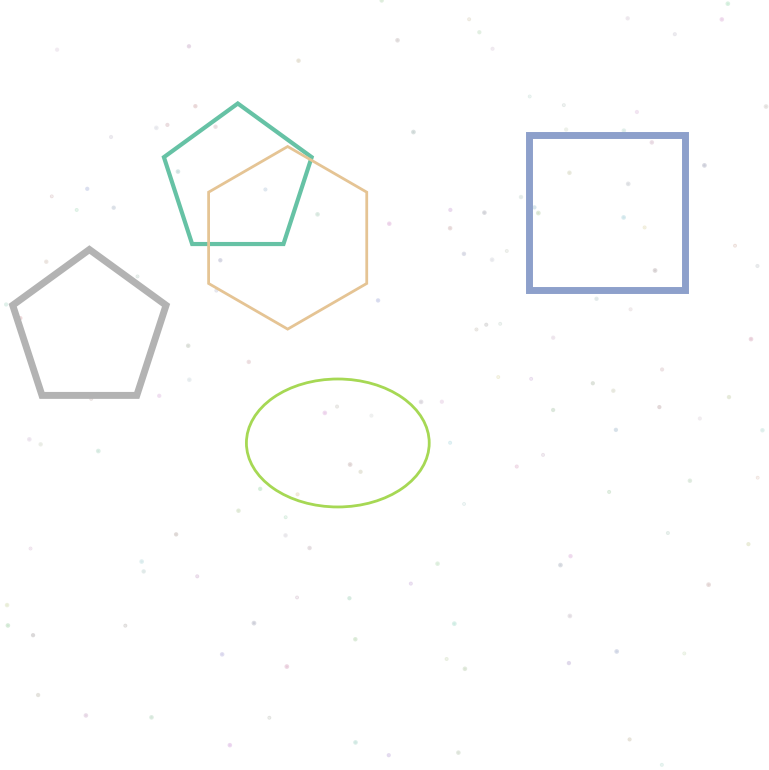[{"shape": "pentagon", "thickness": 1.5, "radius": 0.5, "center": [0.309, 0.765]}, {"shape": "square", "thickness": 2.5, "radius": 0.51, "center": [0.788, 0.724]}, {"shape": "oval", "thickness": 1, "radius": 0.59, "center": [0.439, 0.425]}, {"shape": "hexagon", "thickness": 1, "radius": 0.59, "center": [0.374, 0.691]}, {"shape": "pentagon", "thickness": 2.5, "radius": 0.52, "center": [0.116, 0.571]}]